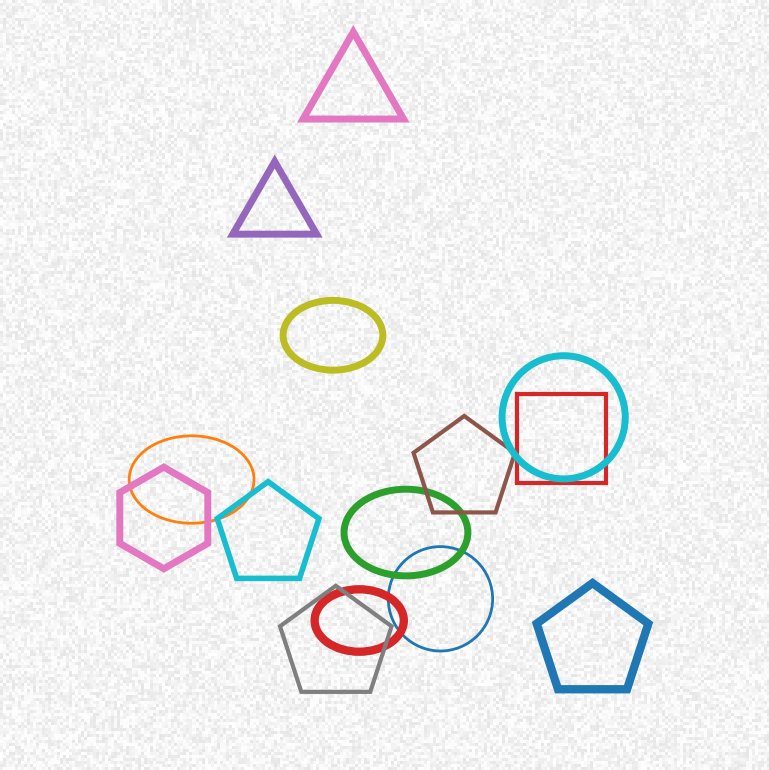[{"shape": "circle", "thickness": 1, "radius": 0.34, "center": [0.572, 0.222]}, {"shape": "pentagon", "thickness": 3, "radius": 0.38, "center": [0.77, 0.167]}, {"shape": "oval", "thickness": 1, "radius": 0.41, "center": [0.249, 0.377]}, {"shape": "oval", "thickness": 2.5, "radius": 0.4, "center": [0.527, 0.308]}, {"shape": "oval", "thickness": 3, "radius": 0.29, "center": [0.467, 0.194]}, {"shape": "square", "thickness": 1.5, "radius": 0.29, "center": [0.729, 0.43]}, {"shape": "triangle", "thickness": 2.5, "radius": 0.31, "center": [0.357, 0.727]}, {"shape": "pentagon", "thickness": 1.5, "radius": 0.35, "center": [0.603, 0.391]}, {"shape": "hexagon", "thickness": 2.5, "radius": 0.33, "center": [0.213, 0.327]}, {"shape": "triangle", "thickness": 2.5, "radius": 0.38, "center": [0.459, 0.883]}, {"shape": "pentagon", "thickness": 1.5, "radius": 0.38, "center": [0.436, 0.163]}, {"shape": "oval", "thickness": 2.5, "radius": 0.32, "center": [0.432, 0.565]}, {"shape": "pentagon", "thickness": 2, "radius": 0.35, "center": [0.348, 0.305]}, {"shape": "circle", "thickness": 2.5, "radius": 0.4, "center": [0.732, 0.458]}]